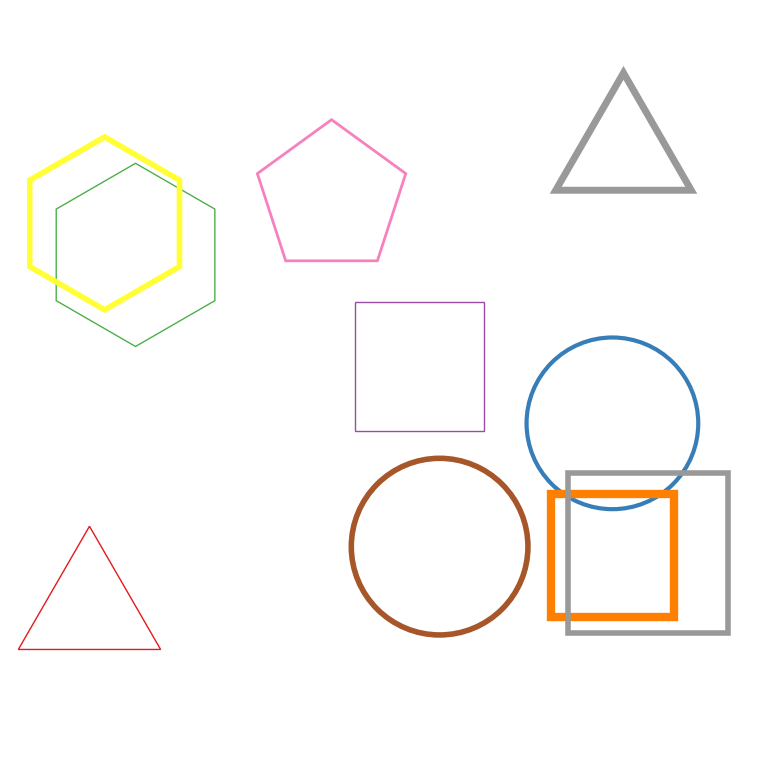[{"shape": "triangle", "thickness": 0.5, "radius": 0.53, "center": [0.116, 0.21]}, {"shape": "circle", "thickness": 1.5, "radius": 0.56, "center": [0.795, 0.45]}, {"shape": "hexagon", "thickness": 0.5, "radius": 0.59, "center": [0.176, 0.669]}, {"shape": "square", "thickness": 0.5, "radius": 0.42, "center": [0.545, 0.524]}, {"shape": "square", "thickness": 3, "radius": 0.4, "center": [0.796, 0.279]}, {"shape": "hexagon", "thickness": 2, "radius": 0.56, "center": [0.136, 0.71]}, {"shape": "circle", "thickness": 2, "radius": 0.57, "center": [0.571, 0.29]}, {"shape": "pentagon", "thickness": 1, "radius": 0.51, "center": [0.431, 0.743]}, {"shape": "square", "thickness": 2, "radius": 0.52, "center": [0.842, 0.282]}, {"shape": "triangle", "thickness": 2.5, "radius": 0.51, "center": [0.81, 0.804]}]